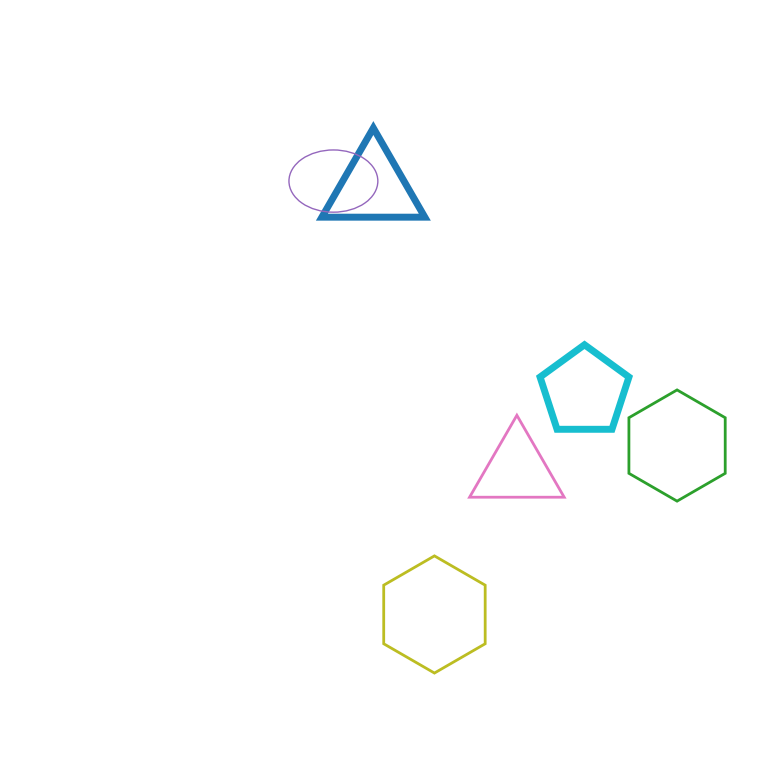[{"shape": "triangle", "thickness": 2.5, "radius": 0.39, "center": [0.485, 0.757]}, {"shape": "hexagon", "thickness": 1, "radius": 0.36, "center": [0.879, 0.421]}, {"shape": "oval", "thickness": 0.5, "radius": 0.29, "center": [0.433, 0.765]}, {"shape": "triangle", "thickness": 1, "radius": 0.35, "center": [0.671, 0.39]}, {"shape": "hexagon", "thickness": 1, "radius": 0.38, "center": [0.564, 0.202]}, {"shape": "pentagon", "thickness": 2.5, "radius": 0.3, "center": [0.759, 0.492]}]